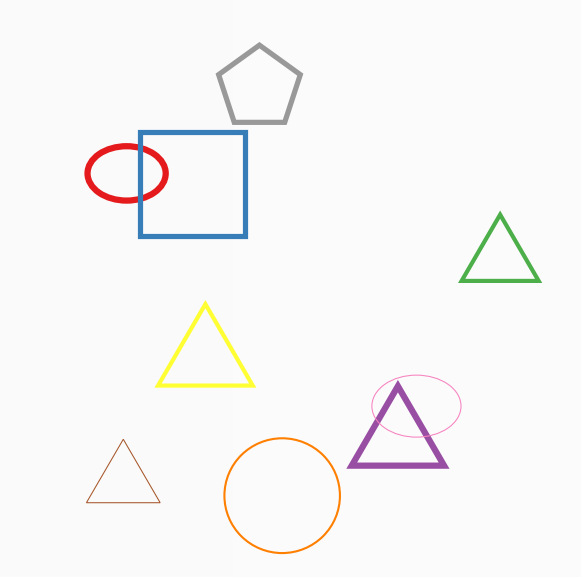[{"shape": "oval", "thickness": 3, "radius": 0.34, "center": [0.218, 0.699]}, {"shape": "square", "thickness": 2.5, "radius": 0.45, "center": [0.331, 0.68]}, {"shape": "triangle", "thickness": 2, "radius": 0.38, "center": [0.86, 0.551]}, {"shape": "triangle", "thickness": 3, "radius": 0.46, "center": [0.685, 0.239]}, {"shape": "circle", "thickness": 1, "radius": 0.5, "center": [0.485, 0.141]}, {"shape": "triangle", "thickness": 2, "radius": 0.47, "center": [0.353, 0.378]}, {"shape": "triangle", "thickness": 0.5, "radius": 0.37, "center": [0.212, 0.165]}, {"shape": "oval", "thickness": 0.5, "radius": 0.38, "center": [0.716, 0.296]}, {"shape": "pentagon", "thickness": 2.5, "radius": 0.37, "center": [0.446, 0.847]}]